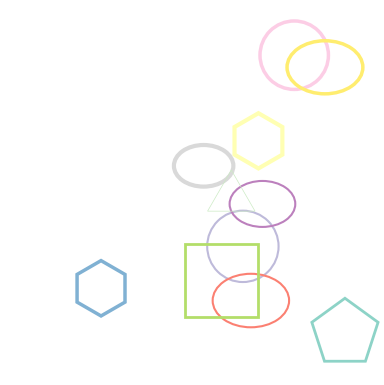[{"shape": "pentagon", "thickness": 2, "radius": 0.45, "center": [0.896, 0.135]}, {"shape": "hexagon", "thickness": 3, "radius": 0.36, "center": [0.671, 0.634]}, {"shape": "circle", "thickness": 1.5, "radius": 0.46, "center": [0.631, 0.36]}, {"shape": "oval", "thickness": 1.5, "radius": 0.5, "center": [0.652, 0.219]}, {"shape": "hexagon", "thickness": 2.5, "radius": 0.36, "center": [0.262, 0.251]}, {"shape": "square", "thickness": 2, "radius": 0.47, "center": [0.574, 0.271]}, {"shape": "circle", "thickness": 2.5, "radius": 0.44, "center": [0.764, 0.857]}, {"shape": "oval", "thickness": 3, "radius": 0.39, "center": [0.529, 0.569]}, {"shape": "oval", "thickness": 1.5, "radius": 0.43, "center": [0.682, 0.47]}, {"shape": "triangle", "thickness": 0.5, "radius": 0.36, "center": [0.601, 0.487]}, {"shape": "oval", "thickness": 2.5, "radius": 0.49, "center": [0.844, 0.825]}]